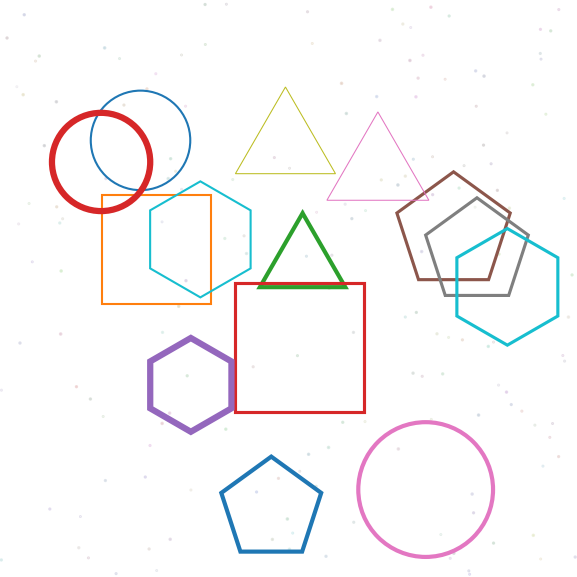[{"shape": "pentagon", "thickness": 2, "radius": 0.45, "center": [0.47, 0.118]}, {"shape": "circle", "thickness": 1, "radius": 0.43, "center": [0.243, 0.756]}, {"shape": "square", "thickness": 1, "radius": 0.47, "center": [0.271, 0.567]}, {"shape": "triangle", "thickness": 2, "radius": 0.43, "center": [0.524, 0.545]}, {"shape": "square", "thickness": 1.5, "radius": 0.56, "center": [0.519, 0.398]}, {"shape": "circle", "thickness": 3, "radius": 0.43, "center": [0.175, 0.719]}, {"shape": "hexagon", "thickness": 3, "radius": 0.41, "center": [0.33, 0.333]}, {"shape": "pentagon", "thickness": 1.5, "radius": 0.52, "center": [0.785, 0.598]}, {"shape": "circle", "thickness": 2, "radius": 0.58, "center": [0.737, 0.151]}, {"shape": "triangle", "thickness": 0.5, "radius": 0.51, "center": [0.654, 0.703]}, {"shape": "pentagon", "thickness": 1.5, "radius": 0.47, "center": [0.826, 0.563]}, {"shape": "triangle", "thickness": 0.5, "radius": 0.5, "center": [0.494, 0.748]}, {"shape": "hexagon", "thickness": 1.5, "radius": 0.5, "center": [0.879, 0.502]}, {"shape": "hexagon", "thickness": 1, "radius": 0.5, "center": [0.347, 0.585]}]